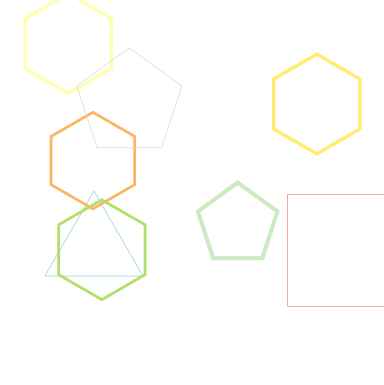[{"shape": "triangle", "thickness": 0.5, "radius": 0.74, "center": [0.244, 0.357]}, {"shape": "hexagon", "thickness": 2.5, "radius": 0.65, "center": [0.177, 0.887]}, {"shape": "square", "thickness": 0.5, "radius": 0.73, "center": [0.891, 0.35]}, {"shape": "hexagon", "thickness": 2, "radius": 0.63, "center": [0.241, 0.583]}, {"shape": "hexagon", "thickness": 2, "radius": 0.65, "center": [0.265, 0.351]}, {"shape": "pentagon", "thickness": 0.5, "radius": 0.72, "center": [0.336, 0.732]}, {"shape": "pentagon", "thickness": 3, "radius": 0.54, "center": [0.617, 0.417]}, {"shape": "hexagon", "thickness": 2.5, "radius": 0.65, "center": [0.823, 0.73]}]